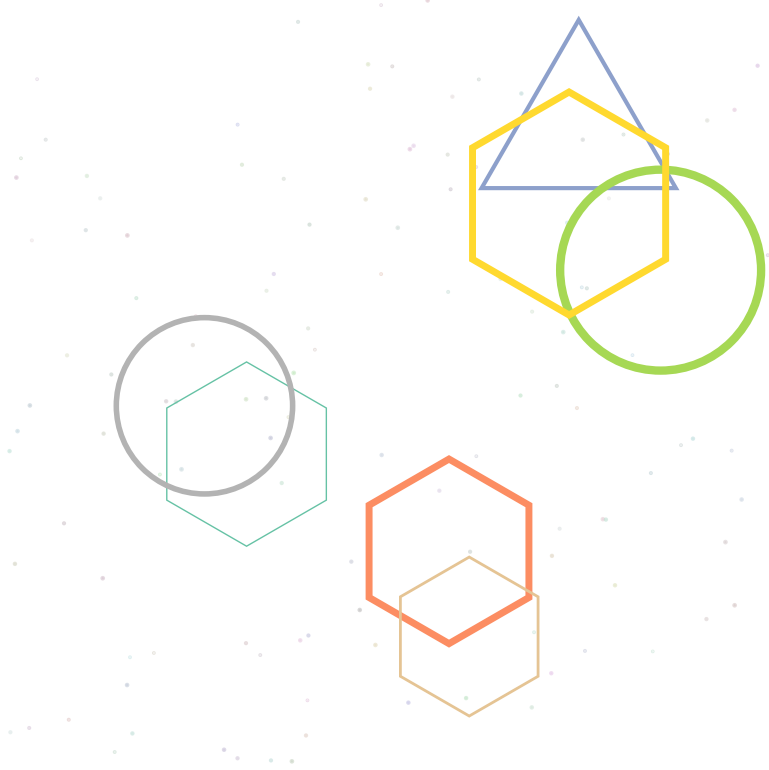[{"shape": "hexagon", "thickness": 0.5, "radius": 0.6, "center": [0.32, 0.41]}, {"shape": "hexagon", "thickness": 2.5, "radius": 0.6, "center": [0.583, 0.284]}, {"shape": "triangle", "thickness": 1.5, "radius": 0.73, "center": [0.752, 0.829]}, {"shape": "circle", "thickness": 3, "radius": 0.65, "center": [0.858, 0.649]}, {"shape": "hexagon", "thickness": 2.5, "radius": 0.72, "center": [0.739, 0.736]}, {"shape": "hexagon", "thickness": 1, "radius": 0.52, "center": [0.609, 0.173]}, {"shape": "circle", "thickness": 2, "radius": 0.57, "center": [0.266, 0.473]}]